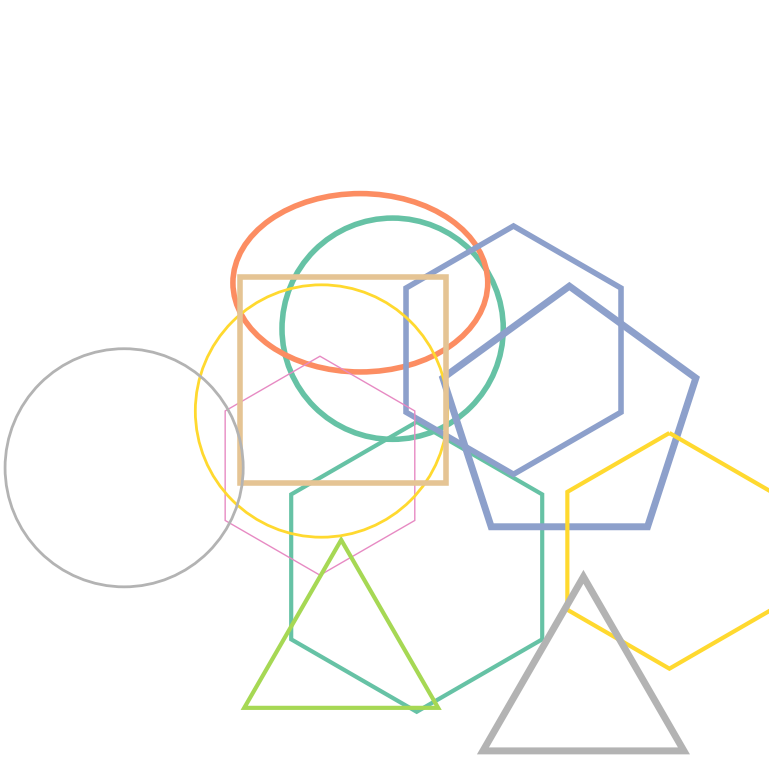[{"shape": "circle", "thickness": 2, "radius": 0.72, "center": [0.51, 0.573]}, {"shape": "hexagon", "thickness": 1.5, "radius": 0.94, "center": [0.541, 0.264]}, {"shape": "oval", "thickness": 2, "radius": 0.83, "center": [0.468, 0.633]}, {"shape": "hexagon", "thickness": 2, "radius": 0.81, "center": [0.667, 0.545]}, {"shape": "pentagon", "thickness": 2.5, "radius": 0.86, "center": [0.739, 0.456]}, {"shape": "hexagon", "thickness": 0.5, "radius": 0.71, "center": [0.416, 0.395]}, {"shape": "triangle", "thickness": 1.5, "radius": 0.73, "center": [0.443, 0.153]}, {"shape": "circle", "thickness": 1, "radius": 0.82, "center": [0.418, 0.466]}, {"shape": "hexagon", "thickness": 1.5, "radius": 0.77, "center": [0.869, 0.285]}, {"shape": "square", "thickness": 2, "radius": 0.67, "center": [0.445, 0.507]}, {"shape": "triangle", "thickness": 2.5, "radius": 0.75, "center": [0.758, 0.1]}, {"shape": "circle", "thickness": 1, "radius": 0.77, "center": [0.161, 0.392]}]